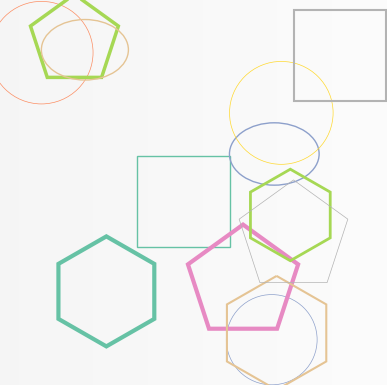[{"shape": "square", "thickness": 1, "radius": 0.6, "center": [0.473, 0.477]}, {"shape": "hexagon", "thickness": 3, "radius": 0.71, "center": [0.274, 0.243]}, {"shape": "circle", "thickness": 0.5, "radius": 0.67, "center": [0.107, 0.863]}, {"shape": "oval", "thickness": 1, "radius": 0.58, "center": [0.708, 0.6]}, {"shape": "circle", "thickness": 0.5, "radius": 0.59, "center": [0.701, 0.118]}, {"shape": "pentagon", "thickness": 3, "radius": 0.75, "center": [0.627, 0.267]}, {"shape": "hexagon", "thickness": 2, "radius": 0.59, "center": [0.749, 0.442]}, {"shape": "pentagon", "thickness": 2.5, "radius": 0.6, "center": [0.192, 0.895]}, {"shape": "circle", "thickness": 0.5, "radius": 0.67, "center": [0.726, 0.707]}, {"shape": "oval", "thickness": 1, "radius": 0.56, "center": [0.219, 0.871]}, {"shape": "hexagon", "thickness": 1.5, "radius": 0.74, "center": [0.714, 0.135]}, {"shape": "pentagon", "thickness": 0.5, "radius": 0.74, "center": [0.757, 0.385]}, {"shape": "square", "thickness": 1.5, "radius": 0.59, "center": [0.878, 0.856]}]